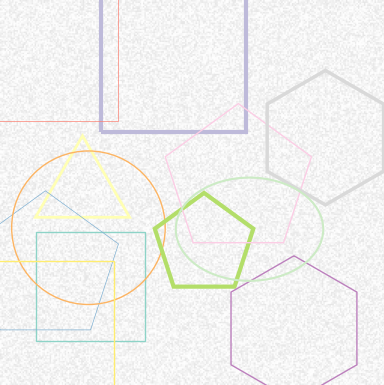[{"shape": "square", "thickness": 1, "radius": 0.71, "center": [0.235, 0.256]}, {"shape": "triangle", "thickness": 2, "radius": 0.71, "center": [0.214, 0.506]}, {"shape": "square", "thickness": 3, "radius": 0.94, "center": [0.45, 0.847]}, {"shape": "square", "thickness": 0.5, "radius": 0.95, "center": [0.116, 0.876]}, {"shape": "pentagon", "thickness": 0.5, "radius": 1.0, "center": [0.118, 0.305]}, {"shape": "circle", "thickness": 1, "radius": 1.0, "center": [0.23, 0.408]}, {"shape": "pentagon", "thickness": 3, "radius": 0.67, "center": [0.53, 0.364]}, {"shape": "pentagon", "thickness": 1, "radius": 1.0, "center": [0.619, 0.531]}, {"shape": "hexagon", "thickness": 2.5, "radius": 0.87, "center": [0.845, 0.642]}, {"shape": "hexagon", "thickness": 1, "radius": 0.94, "center": [0.764, 0.147]}, {"shape": "oval", "thickness": 1.5, "radius": 0.96, "center": [0.648, 0.405]}, {"shape": "square", "thickness": 1, "radius": 0.86, "center": [0.123, 0.15]}]